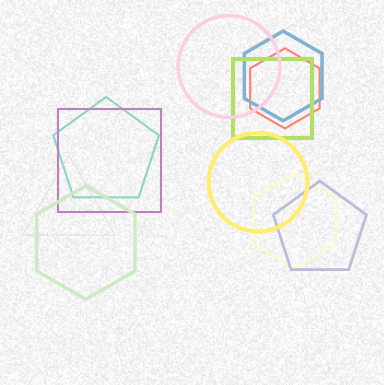[{"shape": "pentagon", "thickness": 1.5, "radius": 0.72, "center": [0.276, 0.604]}, {"shape": "hexagon", "thickness": 1, "radius": 0.61, "center": [0.766, 0.427]}, {"shape": "pentagon", "thickness": 2, "radius": 0.64, "center": [0.831, 0.403]}, {"shape": "hexagon", "thickness": 1.5, "radius": 0.52, "center": [0.74, 0.77]}, {"shape": "hexagon", "thickness": 2.5, "radius": 0.58, "center": [0.736, 0.803]}, {"shape": "square", "thickness": 3, "radius": 0.51, "center": [0.708, 0.745]}, {"shape": "circle", "thickness": 2.5, "radius": 0.66, "center": [0.595, 0.827]}, {"shape": "triangle", "thickness": 0.5, "radius": 0.69, "center": [0.179, 0.459]}, {"shape": "square", "thickness": 1.5, "radius": 0.67, "center": [0.284, 0.583]}, {"shape": "hexagon", "thickness": 2.5, "radius": 0.74, "center": [0.223, 0.37]}, {"shape": "circle", "thickness": 3, "radius": 0.64, "center": [0.67, 0.527]}]